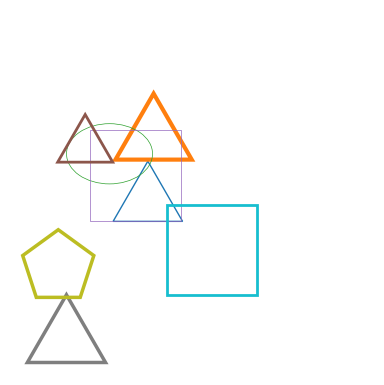[{"shape": "triangle", "thickness": 1, "radius": 0.52, "center": [0.384, 0.477]}, {"shape": "triangle", "thickness": 3, "radius": 0.57, "center": [0.399, 0.643]}, {"shape": "oval", "thickness": 0.5, "radius": 0.56, "center": [0.284, 0.601]}, {"shape": "square", "thickness": 0.5, "radius": 0.59, "center": [0.353, 0.545]}, {"shape": "triangle", "thickness": 2, "radius": 0.41, "center": [0.221, 0.62]}, {"shape": "triangle", "thickness": 2.5, "radius": 0.59, "center": [0.173, 0.117]}, {"shape": "pentagon", "thickness": 2.5, "radius": 0.49, "center": [0.151, 0.306]}, {"shape": "square", "thickness": 2, "radius": 0.58, "center": [0.551, 0.351]}]